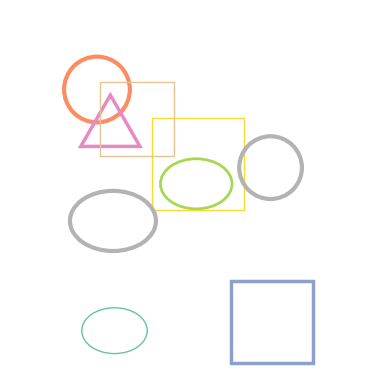[{"shape": "oval", "thickness": 1, "radius": 0.43, "center": [0.297, 0.141]}, {"shape": "circle", "thickness": 3, "radius": 0.43, "center": [0.252, 0.768]}, {"shape": "square", "thickness": 2.5, "radius": 0.54, "center": [0.706, 0.163]}, {"shape": "triangle", "thickness": 2.5, "radius": 0.44, "center": [0.287, 0.664]}, {"shape": "oval", "thickness": 2, "radius": 0.46, "center": [0.51, 0.523]}, {"shape": "square", "thickness": 1, "radius": 0.6, "center": [0.515, 0.574]}, {"shape": "square", "thickness": 1, "radius": 0.49, "center": [0.356, 0.691]}, {"shape": "oval", "thickness": 3, "radius": 0.56, "center": [0.293, 0.426]}, {"shape": "circle", "thickness": 3, "radius": 0.41, "center": [0.703, 0.565]}]